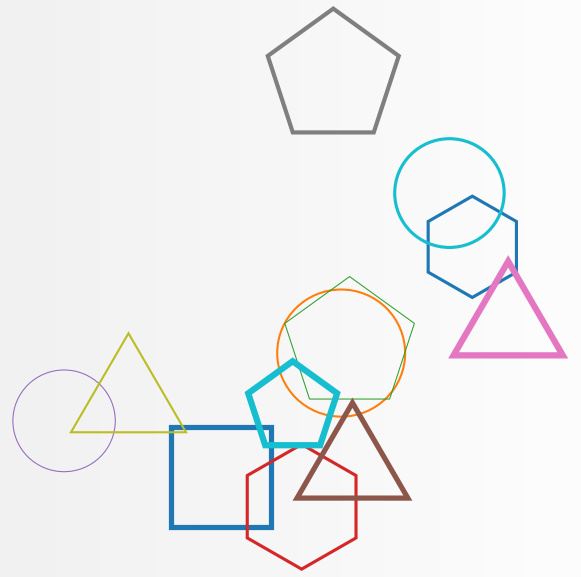[{"shape": "hexagon", "thickness": 1.5, "radius": 0.44, "center": [0.813, 0.572]}, {"shape": "square", "thickness": 2.5, "radius": 0.43, "center": [0.38, 0.174]}, {"shape": "circle", "thickness": 1, "radius": 0.55, "center": [0.587, 0.388]}, {"shape": "pentagon", "thickness": 0.5, "radius": 0.59, "center": [0.601, 0.403]}, {"shape": "hexagon", "thickness": 1.5, "radius": 0.54, "center": [0.519, 0.122]}, {"shape": "circle", "thickness": 0.5, "radius": 0.44, "center": [0.11, 0.27]}, {"shape": "triangle", "thickness": 2.5, "radius": 0.55, "center": [0.606, 0.192]}, {"shape": "triangle", "thickness": 3, "radius": 0.54, "center": [0.874, 0.438]}, {"shape": "pentagon", "thickness": 2, "radius": 0.59, "center": [0.573, 0.866]}, {"shape": "triangle", "thickness": 1, "radius": 0.57, "center": [0.221, 0.308]}, {"shape": "pentagon", "thickness": 3, "radius": 0.4, "center": [0.504, 0.293]}, {"shape": "circle", "thickness": 1.5, "radius": 0.47, "center": [0.773, 0.665]}]